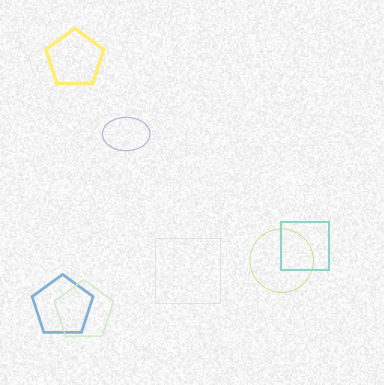[{"shape": "square", "thickness": 1.5, "radius": 0.31, "center": [0.793, 0.361]}, {"shape": "oval", "thickness": 1, "radius": 0.31, "center": [0.328, 0.652]}, {"shape": "pentagon", "thickness": 2, "radius": 0.42, "center": [0.163, 0.204]}, {"shape": "circle", "thickness": 0.5, "radius": 0.41, "center": [0.732, 0.323]}, {"shape": "square", "thickness": 0.5, "radius": 0.42, "center": [0.487, 0.297]}, {"shape": "pentagon", "thickness": 1, "radius": 0.41, "center": [0.218, 0.192]}, {"shape": "pentagon", "thickness": 2.5, "radius": 0.4, "center": [0.194, 0.847]}]